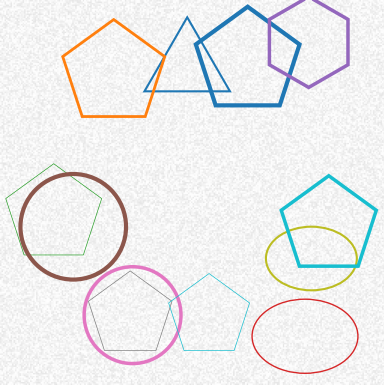[{"shape": "pentagon", "thickness": 3, "radius": 0.71, "center": [0.643, 0.841]}, {"shape": "triangle", "thickness": 1.5, "radius": 0.64, "center": [0.486, 0.827]}, {"shape": "pentagon", "thickness": 2, "radius": 0.7, "center": [0.295, 0.81]}, {"shape": "pentagon", "thickness": 0.5, "radius": 0.65, "center": [0.14, 0.444]}, {"shape": "oval", "thickness": 1, "radius": 0.69, "center": [0.792, 0.127]}, {"shape": "hexagon", "thickness": 2.5, "radius": 0.59, "center": [0.802, 0.891]}, {"shape": "circle", "thickness": 3, "radius": 0.69, "center": [0.19, 0.411]}, {"shape": "circle", "thickness": 2.5, "radius": 0.63, "center": [0.344, 0.181]}, {"shape": "pentagon", "thickness": 0.5, "radius": 0.57, "center": [0.338, 0.182]}, {"shape": "oval", "thickness": 1.5, "radius": 0.59, "center": [0.809, 0.329]}, {"shape": "pentagon", "thickness": 2.5, "radius": 0.65, "center": [0.854, 0.414]}, {"shape": "pentagon", "thickness": 0.5, "radius": 0.55, "center": [0.543, 0.179]}]